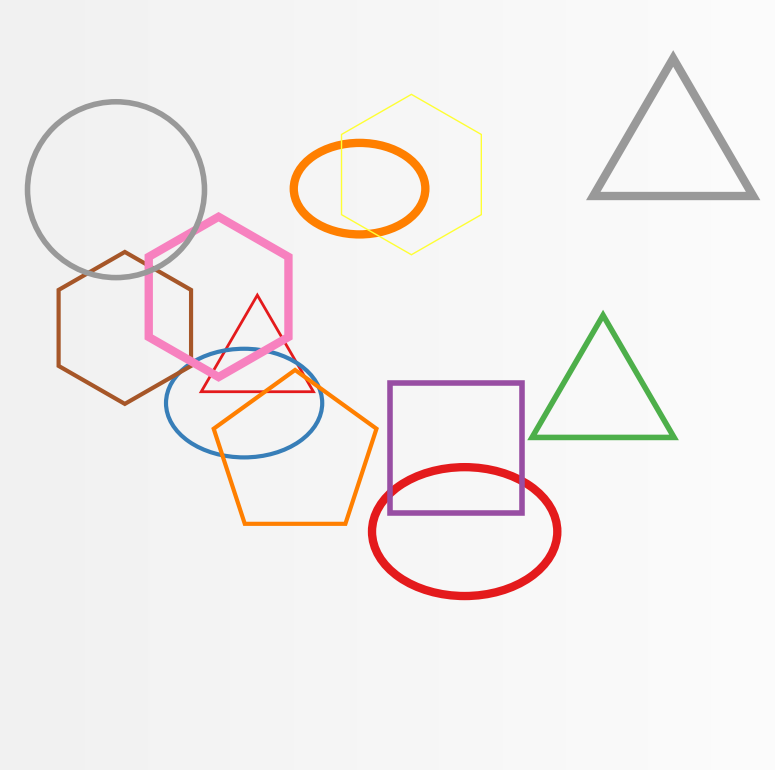[{"shape": "oval", "thickness": 3, "radius": 0.6, "center": [0.6, 0.31]}, {"shape": "triangle", "thickness": 1, "radius": 0.42, "center": [0.332, 0.533]}, {"shape": "oval", "thickness": 1.5, "radius": 0.5, "center": [0.315, 0.477]}, {"shape": "triangle", "thickness": 2, "radius": 0.53, "center": [0.778, 0.485]}, {"shape": "square", "thickness": 2, "radius": 0.42, "center": [0.588, 0.418]}, {"shape": "oval", "thickness": 3, "radius": 0.42, "center": [0.464, 0.755]}, {"shape": "pentagon", "thickness": 1.5, "radius": 0.55, "center": [0.381, 0.409]}, {"shape": "hexagon", "thickness": 0.5, "radius": 0.52, "center": [0.531, 0.773]}, {"shape": "hexagon", "thickness": 1.5, "radius": 0.49, "center": [0.161, 0.574]}, {"shape": "hexagon", "thickness": 3, "radius": 0.52, "center": [0.282, 0.614]}, {"shape": "circle", "thickness": 2, "radius": 0.57, "center": [0.15, 0.754]}, {"shape": "triangle", "thickness": 3, "radius": 0.6, "center": [0.869, 0.805]}]